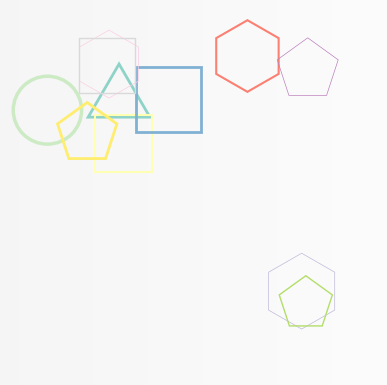[{"shape": "triangle", "thickness": 2, "radius": 0.46, "center": [0.307, 0.742]}, {"shape": "square", "thickness": 1.5, "radius": 0.37, "center": [0.319, 0.628]}, {"shape": "hexagon", "thickness": 0.5, "radius": 0.49, "center": [0.778, 0.244]}, {"shape": "hexagon", "thickness": 1.5, "radius": 0.47, "center": [0.639, 0.854]}, {"shape": "square", "thickness": 2, "radius": 0.42, "center": [0.434, 0.742]}, {"shape": "pentagon", "thickness": 1, "radius": 0.36, "center": [0.789, 0.212]}, {"shape": "hexagon", "thickness": 0.5, "radius": 0.44, "center": [0.281, 0.834]}, {"shape": "square", "thickness": 1, "radius": 0.36, "center": [0.277, 0.83]}, {"shape": "pentagon", "thickness": 0.5, "radius": 0.41, "center": [0.794, 0.819]}, {"shape": "circle", "thickness": 2.5, "radius": 0.44, "center": [0.122, 0.714]}, {"shape": "pentagon", "thickness": 2, "radius": 0.4, "center": [0.225, 0.653]}]